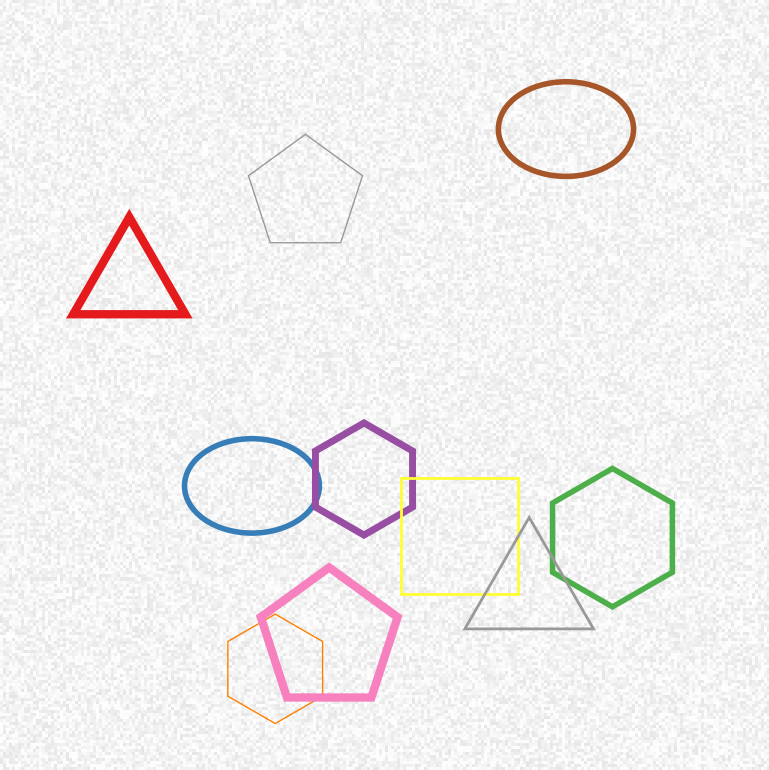[{"shape": "triangle", "thickness": 3, "radius": 0.42, "center": [0.168, 0.634]}, {"shape": "oval", "thickness": 2, "radius": 0.44, "center": [0.327, 0.369]}, {"shape": "hexagon", "thickness": 2, "radius": 0.45, "center": [0.795, 0.302]}, {"shape": "hexagon", "thickness": 2.5, "radius": 0.36, "center": [0.473, 0.378]}, {"shape": "hexagon", "thickness": 0.5, "radius": 0.36, "center": [0.357, 0.131]}, {"shape": "square", "thickness": 1, "radius": 0.38, "center": [0.597, 0.304]}, {"shape": "oval", "thickness": 2, "radius": 0.44, "center": [0.735, 0.832]}, {"shape": "pentagon", "thickness": 3, "radius": 0.47, "center": [0.428, 0.17]}, {"shape": "triangle", "thickness": 1, "radius": 0.48, "center": [0.687, 0.231]}, {"shape": "pentagon", "thickness": 0.5, "radius": 0.39, "center": [0.397, 0.748]}]